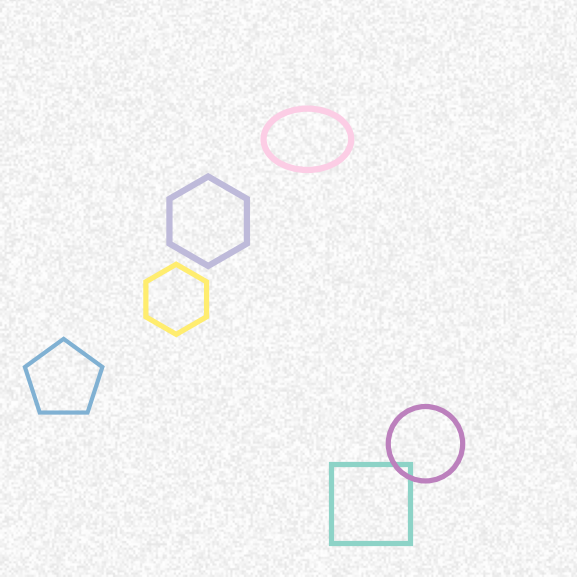[{"shape": "square", "thickness": 2.5, "radius": 0.34, "center": [0.642, 0.128]}, {"shape": "hexagon", "thickness": 3, "radius": 0.39, "center": [0.36, 0.616]}, {"shape": "pentagon", "thickness": 2, "radius": 0.35, "center": [0.11, 0.342]}, {"shape": "oval", "thickness": 3, "radius": 0.38, "center": [0.532, 0.758]}, {"shape": "circle", "thickness": 2.5, "radius": 0.32, "center": [0.737, 0.231]}, {"shape": "hexagon", "thickness": 2.5, "radius": 0.3, "center": [0.305, 0.481]}]